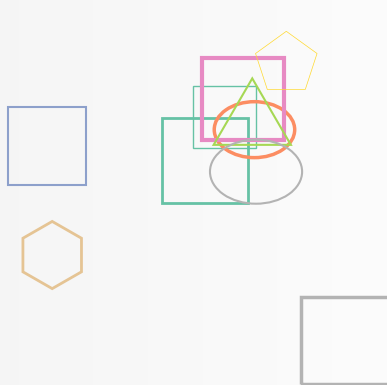[{"shape": "square", "thickness": 1, "radius": 0.41, "center": [0.579, 0.696]}, {"shape": "square", "thickness": 2, "radius": 0.56, "center": [0.529, 0.583]}, {"shape": "oval", "thickness": 2.5, "radius": 0.52, "center": [0.657, 0.663]}, {"shape": "square", "thickness": 1.5, "radius": 0.51, "center": [0.121, 0.621]}, {"shape": "square", "thickness": 3, "radius": 0.53, "center": [0.627, 0.742]}, {"shape": "triangle", "thickness": 1.5, "radius": 0.58, "center": [0.651, 0.681]}, {"shape": "pentagon", "thickness": 0.5, "radius": 0.42, "center": [0.739, 0.835]}, {"shape": "hexagon", "thickness": 2, "radius": 0.44, "center": [0.135, 0.338]}, {"shape": "oval", "thickness": 1.5, "radius": 0.59, "center": [0.661, 0.554]}, {"shape": "square", "thickness": 2.5, "radius": 0.57, "center": [0.889, 0.115]}]